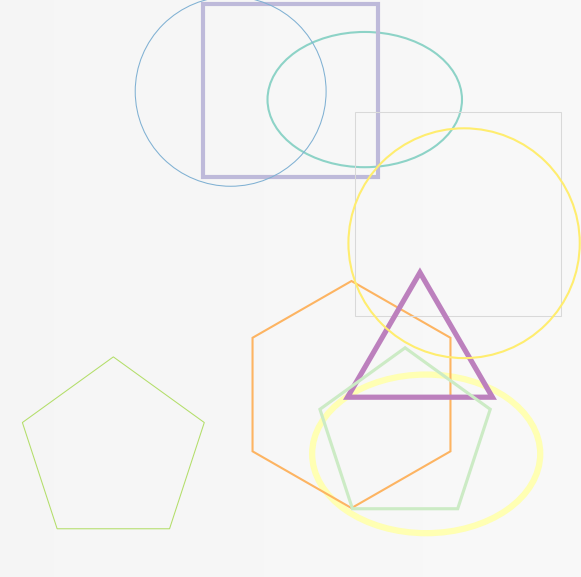[{"shape": "oval", "thickness": 1, "radius": 0.84, "center": [0.628, 0.827]}, {"shape": "oval", "thickness": 3, "radius": 0.98, "center": [0.733, 0.213]}, {"shape": "square", "thickness": 2, "radius": 0.75, "center": [0.499, 0.842]}, {"shape": "circle", "thickness": 0.5, "radius": 0.82, "center": [0.397, 0.841]}, {"shape": "hexagon", "thickness": 1, "radius": 0.98, "center": [0.605, 0.316]}, {"shape": "pentagon", "thickness": 0.5, "radius": 0.82, "center": [0.195, 0.217]}, {"shape": "square", "thickness": 0.5, "radius": 0.88, "center": [0.788, 0.629]}, {"shape": "triangle", "thickness": 2.5, "radius": 0.72, "center": [0.723, 0.383]}, {"shape": "pentagon", "thickness": 1.5, "radius": 0.77, "center": [0.697, 0.243]}, {"shape": "circle", "thickness": 1, "radius": 0.99, "center": [0.798, 0.578]}]